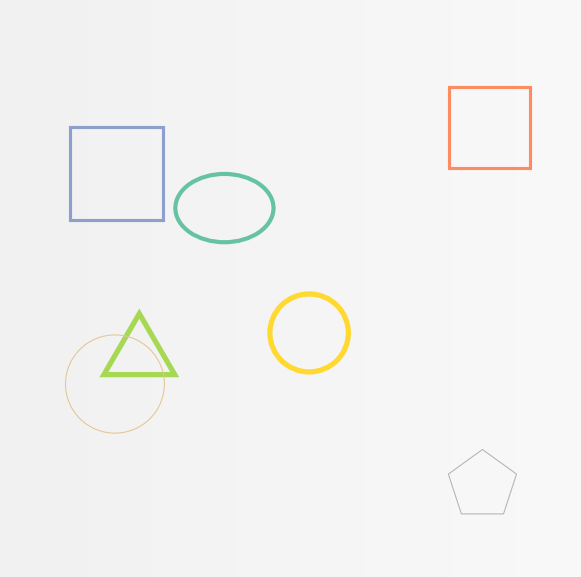[{"shape": "oval", "thickness": 2, "radius": 0.42, "center": [0.386, 0.639]}, {"shape": "square", "thickness": 1.5, "radius": 0.35, "center": [0.842, 0.778]}, {"shape": "square", "thickness": 1.5, "radius": 0.4, "center": [0.201, 0.699]}, {"shape": "triangle", "thickness": 2.5, "radius": 0.35, "center": [0.24, 0.386]}, {"shape": "circle", "thickness": 2.5, "radius": 0.34, "center": [0.532, 0.423]}, {"shape": "circle", "thickness": 0.5, "radius": 0.43, "center": [0.198, 0.334]}, {"shape": "pentagon", "thickness": 0.5, "radius": 0.31, "center": [0.83, 0.159]}]